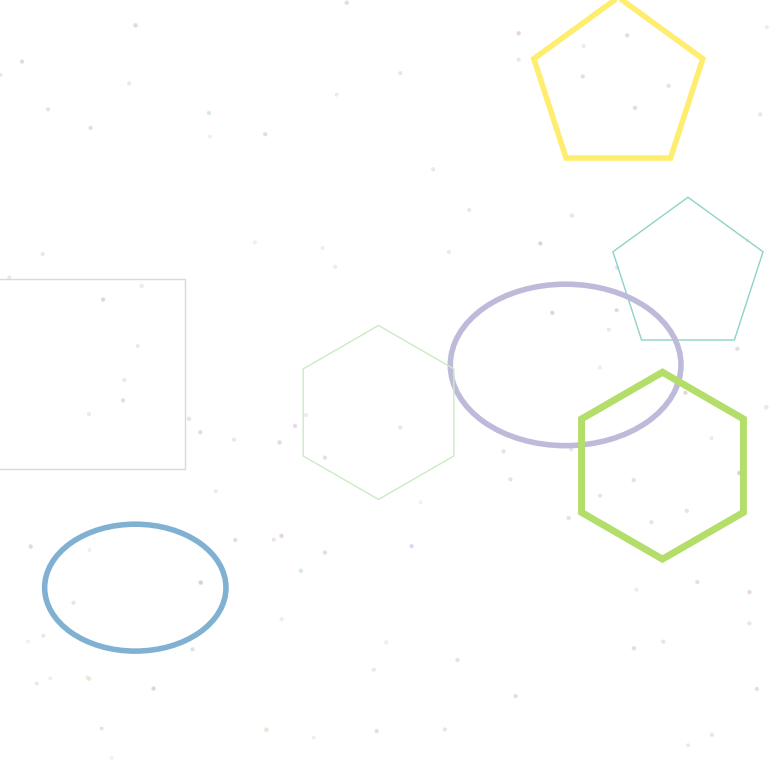[{"shape": "pentagon", "thickness": 0.5, "radius": 0.51, "center": [0.893, 0.641]}, {"shape": "oval", "thickness": 2, "radius": 0.75, "center": [0.735, 0.526]}, {"shape": "oval", "thickness": 2, "radius": 0.59, "center": [0.176, 0.237]}, {"shape": "hexagon", "thickness": 2.5, "radius": 0.61, "center": [0.86, 0.395]}, {"shape": "square", "thickness": 0.5, "radius": 0.62, "center": [0.117, 0.514]}, {"shape": "hexagon", "thickness": 0.5, "radius": 0.57, "center": [0.492, 0.464]}, {"shape": "pentagon", "thickness": 2, "radius": 0.58, "center": [0.803, 0.888]}]